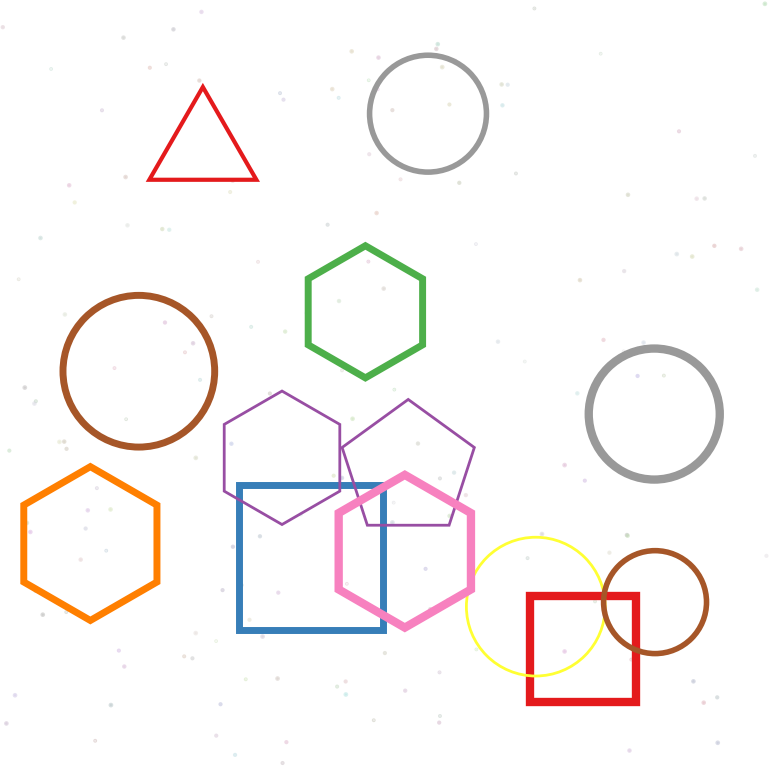[{"shape": "square", "thickness": 3, "radius": 0.34, "center": [0.758, 0.157]}, {"shape": "triangle", "thickness": 1.5, "radius": 0.4, "center": [0.263, 0.807]}, {"shape": "square", "thickness": 2.5, "radius": 0.47, "center": [0.404, 0.276]}, {"shape": "hexagon", "thickness": 2.5, "radius": 0.43, "center": [0.475, 0.595]}, {"shape": "pentagon", "thickness": 1, "radius": 0.45, "center": [0.53, 0.391]}, {"shape": "hexagon", "thickness": 1, "radius": 0.43, "center": [0.366, 0.405]}, {"shape": "hexagon", "thickness": 2.5, "radius": 0.5, "center": [0.117, 0.294]}, {"shape": "circle", "thickness": 1, "radius": 0.45, "center": [0.696, 0.212]}, {"shape": "circle", "thickness": 2.5, "radius": 0.49, "center": [0.18, 0.518]}, {"shape": "circle", "thickness": 2, "radius": 0.33, "center": [0.851, 0.218]}, {"shape": "hexagon", "thickness": 3, "radius": 0.5, "center": [0.526, 0.284]}, {"shape": "circle", "thickness": 2, "radius": 0.38, "center": [0.556, 0.852]}, {"shape": "circle", "thickness": 3, "radius": 0.43, "center": [0.85, 0.462]}]